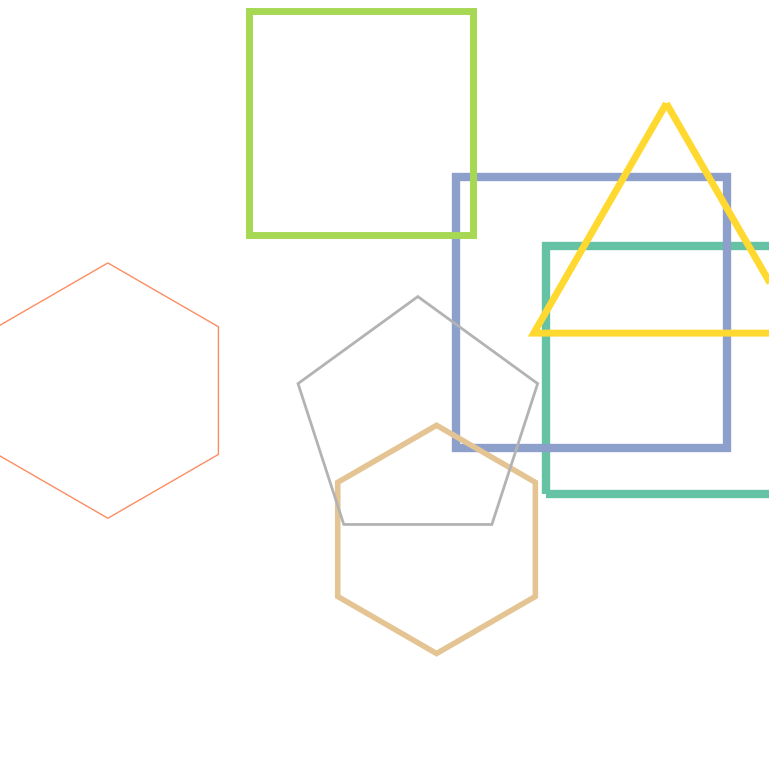[{"shape": "square", "thickness": 3, "radius": 0.81, "center": [0.87, 0.52]}, {"shape": "hexagon", "thickness": 0.5, "radius": 0.83, "center": [0.14, 0.493]}, {"shape": "square", "thickness": 3, "radius": 0.88, "center": [0.768, 0.594]}, {"shape": "square", "thickness": 2.5, "radius": 0.73, "center": [0.469, 0.841]}, {"shape": "triangle", "thickness": 2.5, "radius": 0.99, "center": [0.865, 0.667]}, {"shape": "hexagon", "thickness": 2, "radius": 0.74, "center": [0.567, 0.299]}, {"shape": "pentagon", "thickness": 1, "radius": 0.82, "center": [0.543, 0.451]}]